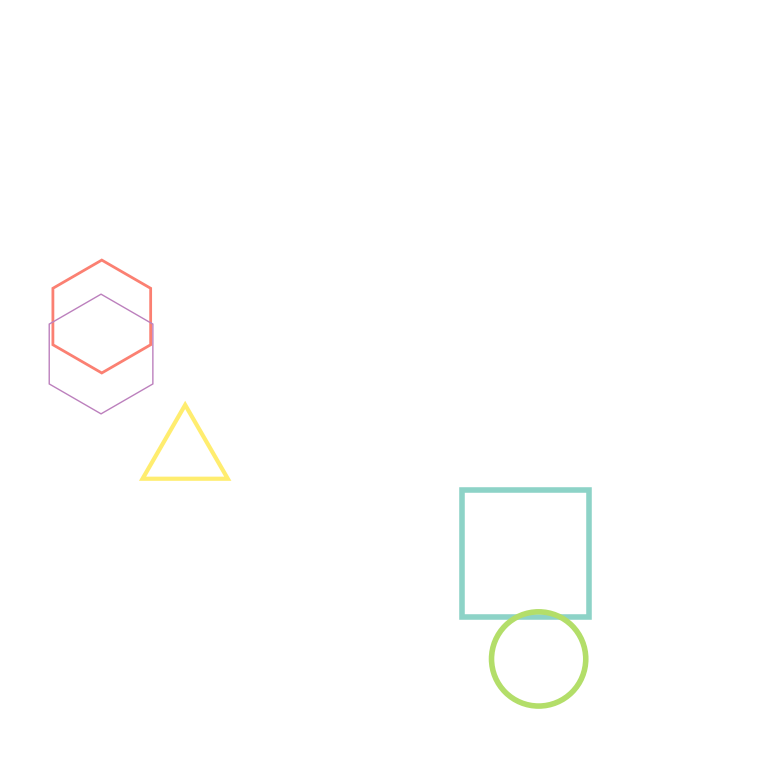[{"shape": "square", "thickness": 2, "radius": 0.41, "center": [0.683, 0.281]}, {"shape": "hexagon", "thickness": 1, "radius": 0.37, "center": [0.132, 0.589]}, {"shape": "circle", "thickness": 2, "radius": 0.31, "center": [0.7, 0.144]}, {"shape": "hexagon", "thickness": 0.5, "radius": 0.39, "center": [0.131, 0.54]}, {"shape": "triangle", "thickness": 1.5, "radius": 0.32, "center": [0.24, 0.41]}]